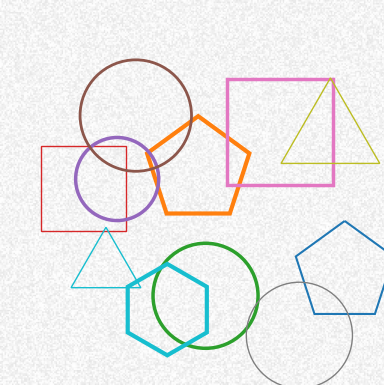[{"shape": "pentagon", "thickness": 1.5, "radius": 0.67, "center": [0.895, 0.293]}, {"shape": "pentagon", "thickness": 3, "radius": 0.7, "center": [0.515, 0.559]}, {"shape": "circle", "thickness": 2.5, "radius": 0.68, "center": [0.534, 0.232]}, {"shape": "square", "thickness": 1, "radius": 0.55, "center": [0.217, 0.51]}, {"shape": "circle", "thickness": 2.5, "radius": 0.54, "center": [0.304, 0.535]}, {"shape": "circle", "thickness": 2, "radius": 0.72, "center": [0.353, 0.7]}, {"shape": "square", "thickness": 2.5, "radius": 0.69, "center": [0.727, 0.657]}, {"shape": "circle", "thickness": 1, "radius": 0.69, "center": [0.778, 0.129]}, {"shape": "triangle", "thickness": 1, "radius": 0.74, "center": [0.858, 0.65]}, {"shape": "hexagon", "thickness": 3, "radius": 0.59, "center": [0.434, 0.196]}, {"shape": "triangle", "thickness": 1, "radius": 0.52, "center": [0.275, 0.305]}]